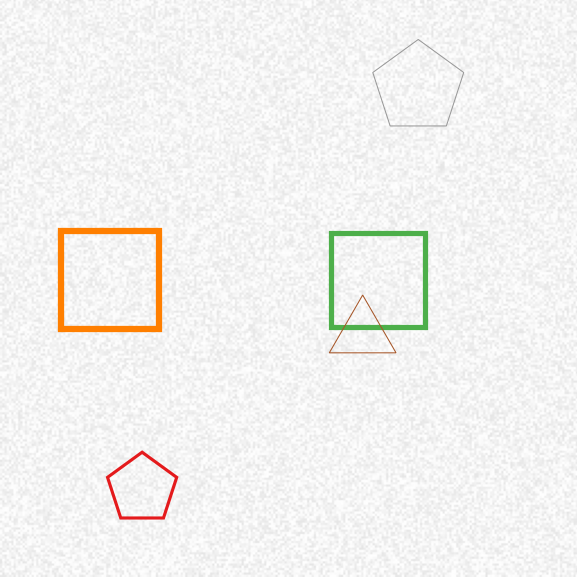[{"shape": "pentagon", "thickness": 1.5, "radius": 0.31, "center": [0.246, 0.153]}, {"shape": "square", "thickness": 2.5, "radius": 0.41, "center": [0.655, 0.514]}, {"shape": "square", "thickness": 3, "radius": 0.42, "center": [0.191, 0.515]}, {"shape": "triangle", "thickness": 0.5, "radius": 0.33, "center": [0.628, 0.422]}, {"shape": "pentagon", "thickness": 0.5, "radius": 0.41, "center": [0.724, 0.848]}]